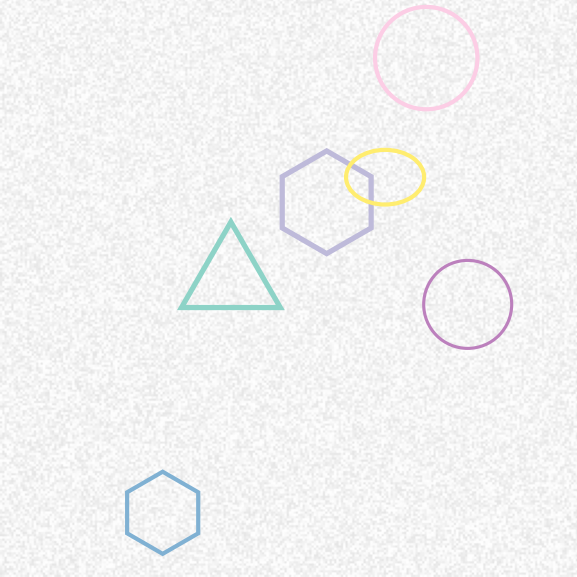[{"shape": "triangle", "thickness": 2.5, "radius": 0.49, "center": [0.4, 0.516]}, {"shape": "hexagon", "thickness": 2.5, "radius": 0.44, "center": [0.566, 0.649]}, {"shape": "hexagon", "thickness": 2, "radius": 0.36, "center": [0.282, 0.111]}, {"shape": "circle", "thickness": 2, "radius": 0.44, "center": [0.738, 0.899]}, {"shape": "circle", "thickness": 1.5, "radius": 0.38, "center": [0.81, 0.472]}, {"shape": "oval", "thickness": 2, "radius": 0.34, "center": [0.667, 0.692]}]